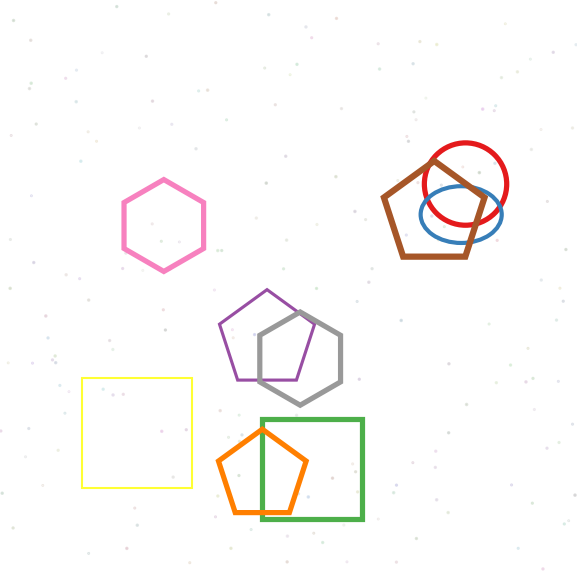[{"shape": "circle", "thickness": 2.5, "radius": 0.36, "center": [0.806, 0.68]}, {"shape": "oval", "thickness": 2, "radius": 0.35, "center": [0.799, 0.628]}, {"shape": "square", "thickness": 2.5, "radius": 0.43, "center": [0.54, 0.187]}, {"shape": "pentagon", "thickness": 1.5, "radius": 0.43, "center": [0.462, 0.411]}, {"shape": "pentagon", "thickness": 2.5, "radius": 0.4, "center": [0.454, 0.176]}, {"shape": "square", "thickness": 1, "radius": 0.48, "center": [0.237, 0.25]}, {"shape": "pentagon", "thickness": 3, "radius": 0.46, "center": [0.752, 0.629]}, {"shape": "hexagon", "thickness": 2.5, "radius": 0.4, "center": [0.284, 0.609]}, {"shape": "hexagon", "thickness": 2.5, "radius": 0.4, "center": [0.52, 0.378]}]